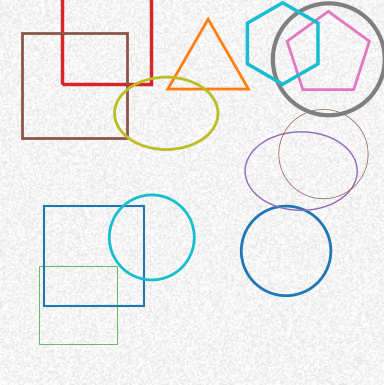[{"shape": "square", "thickness": 1.5, "radius": 0.65, "center": [0.244, 0.335]}, {"shape": "circle", "thickness": 2, "radius": 0.58, "center": [0.743, 0.348]}, {"shape": "triangle", "thickness": 2, "radius": 0.6, "center": [0.541, 0.829]}, {"shape": "square", "thickness": 0.5, "radius": 0.51, "center": [0.204, 0.208]}, {"shape": "square", "thickness": 2.5, "radius": 0.58, "center": [0.276, 0.897]}, {"shape": "oval", "thickness": 1, "radius": 0.73, "center": [0.782, 0.556]}, {"shape": "square", "thickness": 2, "radius": 0.68, "center": [0.194, 0.778]}, {"shape": "circle", "thickness": 0.5, "radius": 0.58, "center": [0.84, 0.6]}, {"shape": "pentagon", "thickness": 2, "radius": 0.56, "center": [0.853, 0.858]}, {"shape": "circle", "thickness": 3, "radius": 0.73, "center": [0.854, 0.846]}, {"shape": "oval", "thickness": 2, "radius": 0.67, "center": [0.432, 0.706]}, {"shape": "circle", "thickness": 2, "radius": 0.55, "center": [0.394, 0.383]}, {"shape": "hexagon", "thickness": 2.5, "radius": 0.53, "center": [0.734, 0.887]}]